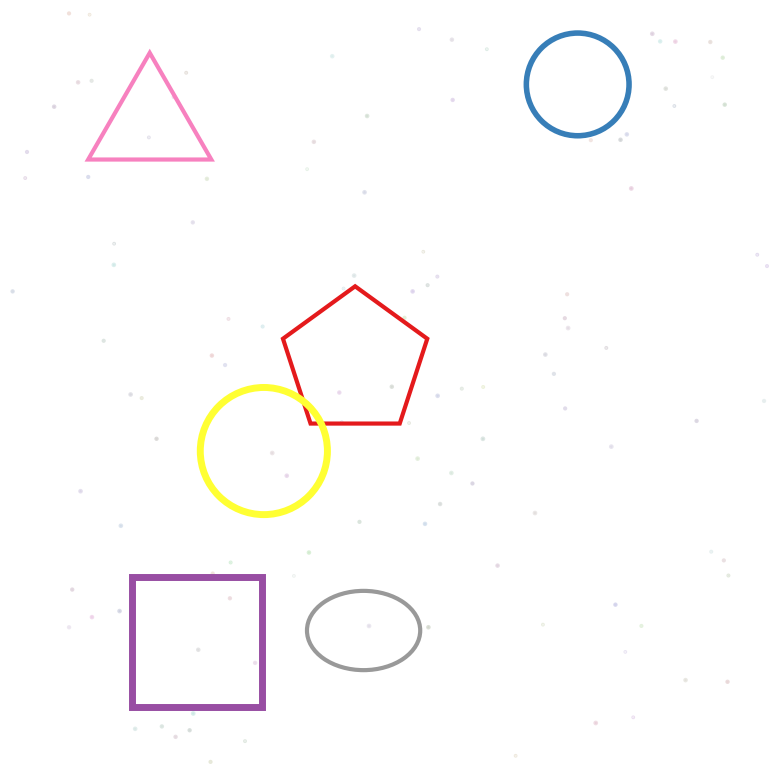[{"shape": "pentagon", "thickness": 1.5, "radius": 0.49, "center": [0.461, 0.53]}, {"shape": "circle", "thickness": 2, "radius": 0.33, "center": [0.75, 0.89]}, {"shape": "square", "thickness": 2.5, "radius": 0.42, "center": [0.256, 0.166]}, {"shape": "circle", "thickness": 2.5, "radius": 0.41, "center": [0.343, 0.414]}, {"shape": "triangle", "thickness": 1.5, "radius": 0.46, "center": [0.194, 0.839]}, {"shape": "oval", "thickness": 1.5, "radius": 0.37, "center": [0.472, 0.181]}]